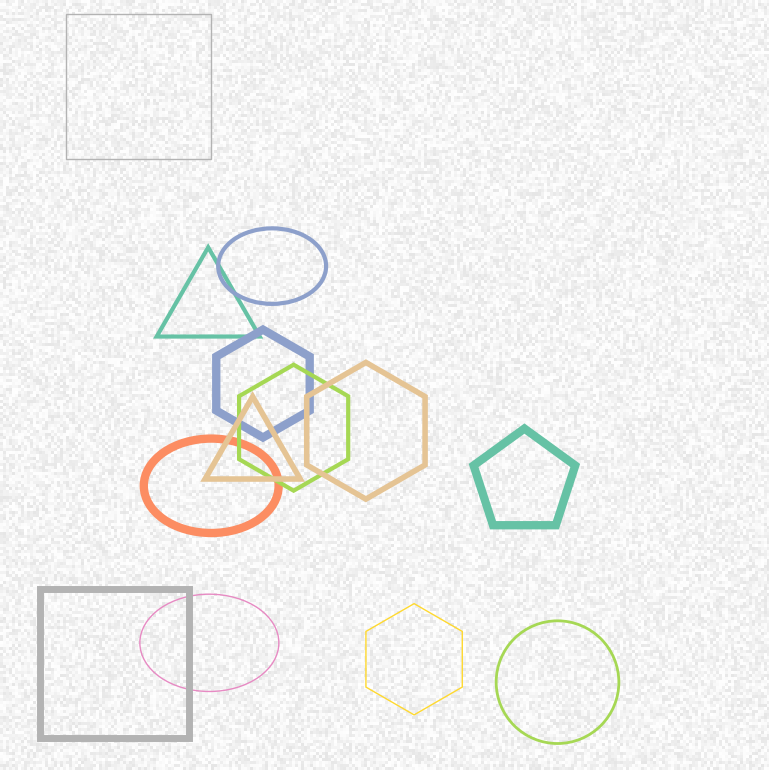[{"shape": "pentagon", "thickness": 3, "radius": 0.35, "center": [0.681, 0.374]}, {"shape": "triangle", "thickness": 1.5, "radius": 0.39, "center": [0.27, 0.602]}, {"shape": "oval", "thickness": 3, "radius": 0.44, "center": [0.274, 0.369]}, {"shape": "hexagon", "thickness": 3, "radius": 0.35, "center": [0.342, 0.502]}, {"shape": "oval", "thickness": 1.5, "radius": 0.35, "center": [0.353, 0.654]}, {"shape": "oval", "thickness": 0.5, "radius": 0.45, "center": [0.272, 0.165]}, {"shape": "hexagon", "thickness": 1.5, "radius": 0.41, "center": [0.381, 0.445]}, {"shape": "circle", "thickness": 1, "radius": 0.4, "center": [0.724, 0.114]}, {"shape": "hexagon", "thickness": 0.5, "radius": 0.36, "center": [0.538, 0.144]}, {"shape": "triangle", "thickness": 2, "radius": 0.36, "center": [0.328, 0.414]}, {"shape": "hexagon", "thickness": 2, "radius": 0.44, "center": [0.475, 0.441]}, {"shape": "square", "thickness": 0.5, "radius": 0.47, "center": [0.18, 0.888]}, {"shape": "square", "thickness": 2.5, "radius": 0.48, "center": [0.149, 0.138]}]